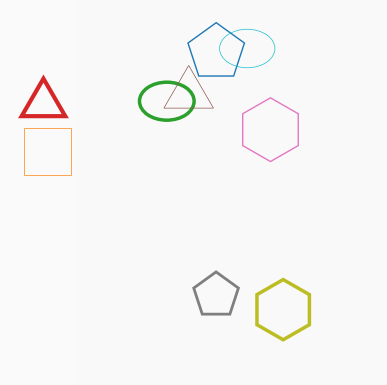[{"shape": "pentagon", "thickness": 1, "radius": 0.38, "center": [0.558, 0.865]}, {"shape": "square", "thickness": 0.5, "radius": 0.31, "center": [0.122, 0.607]}, {"shape": "oval", "thickness": 2.5, "radius": 0.35, "center": [0.43, 0.737]}, {"shape": "triangle", "thickness": 3, "radius": 0.32, "center": [0.112, 0.731]}, {"shape": "triangle", "thickness": 0.5, "radius": 0.37, "center": [0.487, 0.756]}, {"shape": "hexagon", "thickness": 1, "radius": 0.41, "center": [0.698, 0.663]}, {"shape": "pentagon", "thickness": 2, "radius": 0.3, "center": [0.558, 0.233]}, {"shape": "hexagon", "thickness": 2.5, "radius": 0.39, "center": [0.731, 0.196]}, {"shape": "oval", "thickness": 0.5, "radius": 0.36, "center": [0.638, 0.874]}]